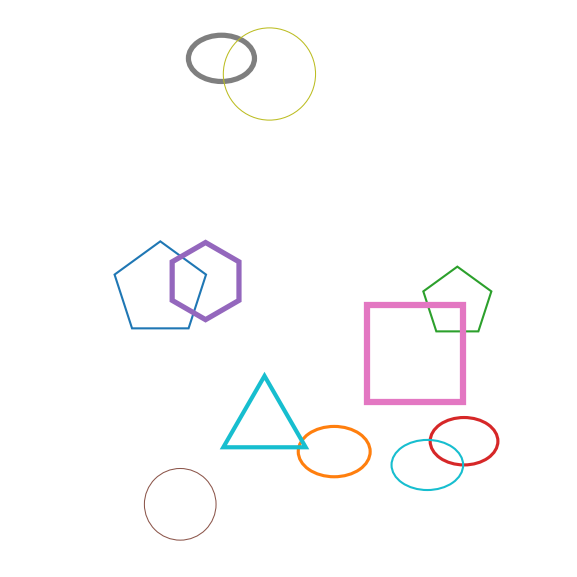[{"shape": "pentagon", "thickness": 1, "radius": 0.42, "center": [0.278, 0.498]}, {"shape": "oval", "thickness": 1.5, "radius": 0.31, "center": [0.579, 0.217]}, {"shape": "pentagon", "thickness": 1, "radius": 0.31, "center": [0.792, 0.475]}, {"shape": "oval", "thickness": 1.5, "radius": 0.29, "center": [0.804, 0.235]}, {"shape": "hexagon", "thickness": 2.5, "radius": 0.33, "center": [0.356, 0.512]}, {"shape": "circle", "thickness": 0.5, "radius": 0.31, "center": [0.312, 0.126]}, {"shape": "square", "thickness": 3, "radius": 0.42, "center": [0.719, 0.387]}, {"shape": "oval", "thickness": 2.5, "radius": 0.29, "center": [0.383, 0.898]}, {"shape": "circle", "thickness": 0.5, "radius": 0.4, "center": [0.467, 0.871]}, {"shape": "triangle", "thickness": 2, "radius": 0.41, "center": [0.458, 0.266]}, {"shape": "oval", "thickness": 1, "radius": 0.31, "center": [0.74, 0.194]}]